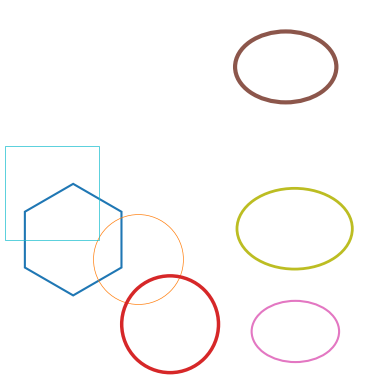[{"shape": "hexagon", "thickness": 1.5, "radius": 0.72, "center": [0.19, 0.378]}, {"shape": "circle", "thickness": 0.5, "radius": 0.58, "center": [0.36, 0.326]}, {"shape": "circle", "thickness": 2.5, "radius": 0.63, "center": [0.442, 0.158]}, {"shape": "oval", "thickness": 3, "radius": 0.66, "center": [0.742, 0.826]}, {"shape": "oval", "thickness": 1.5, "radius": 0.57, "center": [0.767, 0.139]}, {"shape": "oval", "thickness": 2, "radius": 0.75, "center": [0.765, 0.406]}, {"shape": "square", "thickness": 0.5, "radius": 0.61, "center": [0.134, 0.499]}]